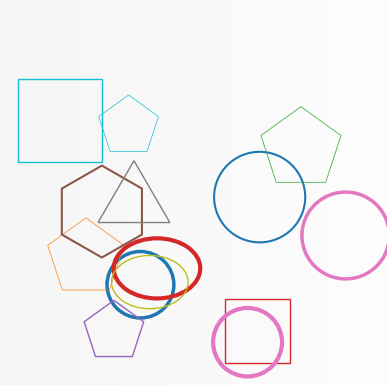[{"shape": "circle", "thickness": 2.5, "radius": 0.43, "center": [0.362, 0.26]}, {"shape": "circle", "thickness": 1.5, "radius": 0.59, "center": [0.67, 0.488]}, {"shape": "pentagon", "thickness": 0.5, "radius": 0.52, "center": [0.222, 0.331]}, {"shape": "pentagon", "thickness": 0.5, "radius": 0.54, "center": [0.777, 0.614]}, {"shape": "square", "thickness": 1, "radius": 0.42, "center": [0.665, 0.14]}, {"shape": "oval", "thickness": 3, "radius": 0.56, "center": [0.405, 0.303]}, {"shape": "pentagon", "thickness": 1, "radius": 0.4, "center": [0.294, 0.139]}, {"shape": "hexagon", "thickness": 1.5, "radius": 0.6, "center": [0.263, 0.451]}, {"shape": "circle", "thickness": 3, "radius": 0.44, "center": [0.639, 0.111]}, {"shape": "circle", "thickness": 2.5, "radius": 0.56, "center": [0.892, 0.388]}, {"shape": "triangle", "thickness": 1, "radius": 0.54, "center": [0.346, 0.476]}, {"shape": "oval", "thickness": 1, "radius": 0.49, "center": [0.387, 0.267]}, {"shape": "pentagon", "thickness": 0.5, "radius": 0.41, "center": [0.332, 0.672]}, {"shape": "square", "thickness": 1, "radius": 0.54, "center": [0.156, 0.687]}]